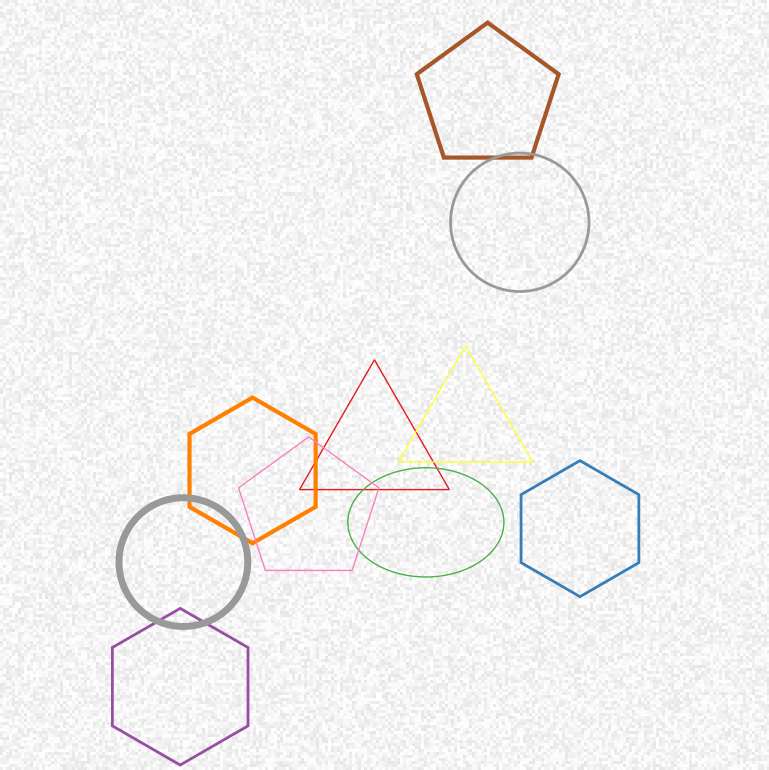[{"shape": "triangle", "thickness": 0.5, "radius": 0.56, "center": [0.486, 0.42]}, {"shape": "hexagon", "thickness": 1, "radius": 0.44, "center": [0.753, 0.313]}, {"shape": "oval", "thickness": 0.5, "radius": 0.51, "center": [0.553, 0.322]}, {"shape": "hexagon", "thickness": 1, "radius": 0.51, "center": [0.234, 0.108]}, {"shape": "hexagon", "thickness": 1.5, "radius": 0.47, "center": [0.328, 0.389]}, {"shape": "triangle", "thickness": 0.5, "radius": 0.5, "center": [0.605, 0.45]}, {"shape": "pentagon", "thickness": 1.5, "radius": 0.48, "center": [0.633, 0.874]}, {"shape": "pentagon", "thickness": 0.5, "radius": 0.48, "center": [0.401, 0.337]}, {"shape": "circle", "thickness": 2.5, "radius": 0.42, "center": [0.238, 0.27]}, {"shape": "circle", "thickness": 1, "radius": 0.45, "center": [0.675, 0.711]}]